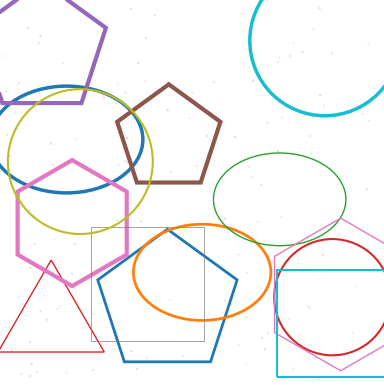[{"shape": "pentagon", "thickness": 2, "radius": 0.95, "center": [0.435, 0.214]}, {"shape": "oval", "thickness": 2.5, "radius": 0.99, "center": [0.173, 0.638]}, {"shape": "oval", "thickness": 2, "radius": 0.89, "center": [0.525, 0.293]}, {"shape": "oval", "thickness": 1, "radius": 0.86, "center": [0.726, 0.482]}, {"shape": "circle", "thickness": 1.5, "radius": 0.75, "center": [0.863, 0.228]}, {"shape": "triangle", "thickness": 1, "radius": 0.8, "center": [0.133, 0.165]}, {"shape": "pentagon", "thickness": 3, "radius": 0.87, "center": [0.109, 0.874]}, {"shape": "pentagon", "thickness": 3, "radius": 0.7, "center": [0.438, 0.64]}, {"shape": "hexagon", "thickness": 3, "radius": 0.82, "center": [0.187, 0.421]}, {"shape": "hexagon", "thickness": 1, "radius": 0.99, "center": [0.885, 0.235]}, {"shape": "square", "thickness": 0.5, "radius": 0.74, "center": [0.383, 0.263]}, {"shape": "circle", "thickness": 1.5, "radius": 0.94, "center": [0.209, 0.58]}, {"shape": "square", "thickness": 1.5, "radius": 0.7, "center": [0.86, 0.16]}, {"shape": "circle", "thickness": 2.5, "radius": 0.98, "center": [0.844, 0.894]}]